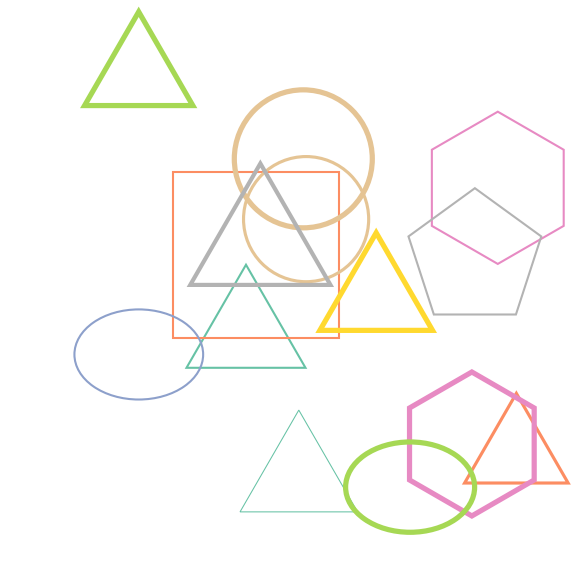[{"shape": "triangle", "thickness": 1, "radius": 0.59, "center": [0.426, 0.422]}, {"shape": "triangle", "thickness": 0.5, "radius": 0.59, "center": [0.517, 0.172]}, {"shape": "triangle", "thickness": 1.5, "radius": 0.52, "center": [0.894, 0.214]}, {"shape": "square", "thickness": 1, "radius": 0.72, "center": [0.444, 0.557]}, {"shape": "oval", "thickness": 1, "radius": 0.56, "center": [0.24, 0.385]}, {"shape": "hexagon", "thickness": 2.5, "radius": 0.62, "center": [0.817, 0.23]}, {"shape": "hexagon", "thickness": 1, "radius": 0.66, "center": [0.862, 0.674]}, {"shape": "triangle", "thickness": 2.5, "radius": 0.54, "center": [0.24, 0.87]}, {"shape": "oval", "thickness": 2.5, "radius": 0.56, "center": [0.71, 0.156]}, {"shape": "triangle", "thickness": 2.5, "radius": 0.56, "center": [0.651, 0.483]}, {"shape": "circle", "thickness": 1.5, "radius": 0.54, "center": [0.53, 0.62]}, {"shape": "circle", "thickness": 2.5, "radius": 0.6, "center": [0.525, 0.724]}, {"shape": "pentagon", "thickness": 1, "radius": 0.6, "center": [0.822, 0.552]}, {"shape": "triangle", "thickness": 2, "radius": 0.7, "center": [0.451, 0.576]}]